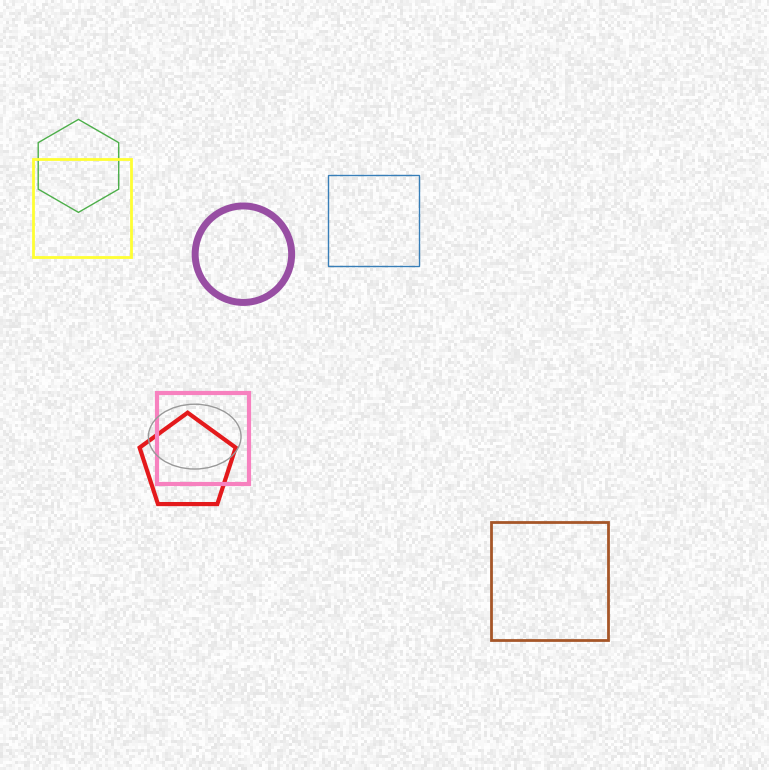[{"shape": "pentagon", "thickness": 1.5, "radius": 0.33, "center": [0.244, 0.398]}, {"shape": "square", "thickness": 0.5, "radius": 0.3, "center": [0.485, 0.713]}, {"shape": "hexagon", "thickness": 0.5, "radius": 0.3, "center": [0.102, 0.785]}, {"shape": "circle", "thickness": 2.5, "radius": 0.31, "center": [0.316, 0.67]}, {"shape": "square", "thickness": 1, "radius": 0.32, "center": [0.106, 0.729]}, {"shape": "square", "thickness": 1, "radius": 0.38, "center": [0.714, 0.245]}, {"shape": "square", "thickness": 1.5, "radius": 0.3, "center": [0.263, 0.431]}, {"shape": "oval", "thickness": 0.5, "radius": 0.3, "center": [0.253, 0.433]}]